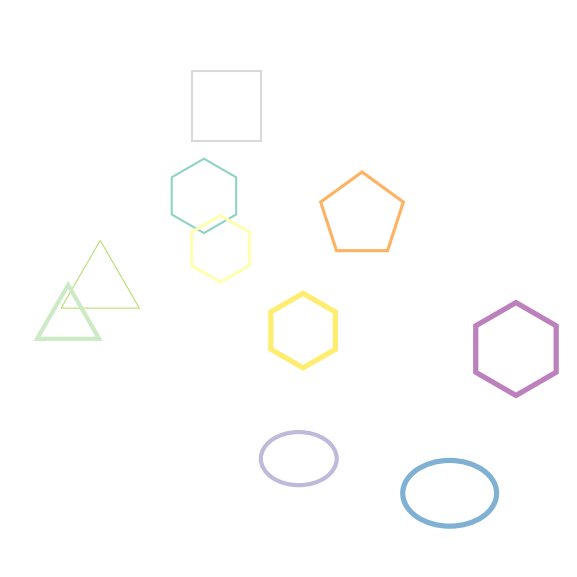[{"shape": "hexagon", "thickness": 1, "radius": 0.32, "center": [0.353, 0.66]}, {"shape": "hexagon", "thickness": 1.5, "radius": 0.29, "center": [0.382, 0.568]}, {"shape": "oval", "thickness": 2, "radius": 0.33, "center": [0.517, 0.205]}, {"shape": "oval", "thickness": 2.5, "radius": 0.41, "center": [0.779, 0.145]}, {"shape": "pentagon", "thickness": 1.5, "radius": 0.38, "center": [0.627, 0.626]}, {"shape": "triangle", "thickness": 0.5, "radius": 0.39, "center": [0.174, 0.505]}, {"shape": "square", "thickness": 1, "radius": 0.3, "center": [0.392, 0.815]}, {"shape": "hexagon", "thickness": 2.5, "radius": 0.4, "center": [0.893, 0.395]}, {"shape": "triangle", "thickness": 2, "radius": 0.31, "center": [0.118, 0.444]}, {"shape": "hexagon", "thickness": 2.5, "radius": 0.32, "center": [0.525, 0.427]}]